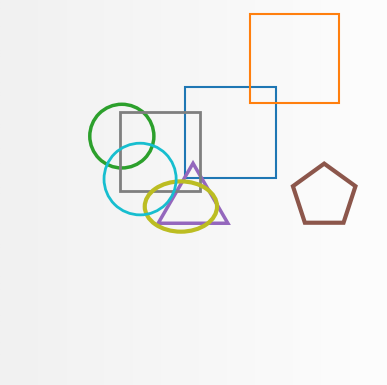[{"shape": "square", "thickness": 1.5, "radius": 0.59, "center": [0.594, 0.656]}, {"shape": "square", "thickness": 1.5, "radius": 0.58, "center": [0.76, 0.848]}, {"shape": "circle", "thickness": 2.5, "radius": 0.41, "center": [0.314, 0.646]}, {"shape": "triangle", "thickness": 2.5, "radius": 0.52, "center": [0.498, 0.472]}, {"shape": "pentagon", "thickness": 3, "radius": 0.42, "center": [0.837, 0.49]}, {"shape": "square", "thickness": 2, "radius": 0.51, "center": [0.413, 0.606]}, {"shape": "oval", "thickness": 3, "radius": 0.47, "center": [0.467, 0.464]}, {"shape": "circle", "thickness": 2, "radius": 0.47, "center": [0.362, 0.535]}]